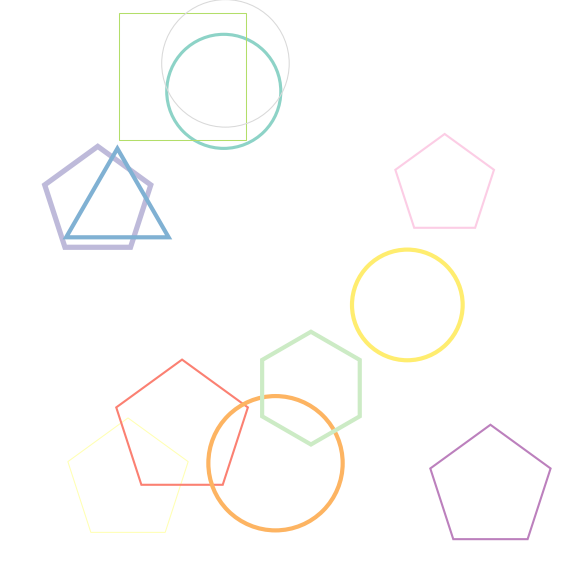[{"shape": "circle", "thickness": 1.5, "radius": 0.49, "center": [0.387, 0.841]}, {"shape": "pentagon", "thickness": 0.5, "radius": 0.55, "center": [0.222, 0.166]}, {"shape": "pentagon", "thickness": 2.5, "radius": 0.48, "center": [0.169, 0.649]}, {"shape": "pentagon", "thickness": 1, "radius": 0.6, "center": [0.315, 0.257]}, {"shape": "triangle", "thickness": 2, "radius": 0.51, "center": [0.203, 0.639]}, {"shape": "circle", "thickness": 2, "radius": 0.58, "center": [0.477, 0.197]}, {"shape": "square", "thickness": 0.5, "radius": 0.55, "center": [0.317, 0.866]}, {"shape": "pentagon", "thickness": 1, "radius": 0.45, "center": [0.77, 0.677]}, {"shape": "circle", "thickness": 0.5, "radius": 0.55, "center": [0.39, 0.889]}, {"shape": "pentagon", "thickness": 1, "radius": 0.55, "center": [0.849, 0.154]}, {"shape": "hexagon", "thickness": 2, "radius": 0.49, "center": [0.538, 0.327]}, {"shape": "circle", "thickness": 2, "radius": 0.48, "center": [0.705, 0.471]}]